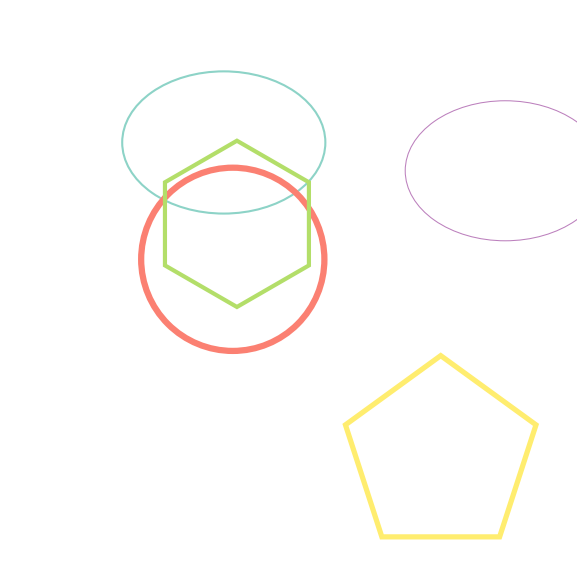[{"shape": "oval", "thickness": 1, "radius": 0.88, "center": [0.387, 0.752]}, {"shape": "circle", "thickness": 3, "radius": 0.79, "center": [0.403, 0.55]}, {"shape": "hexagon", "thickness": 2, "radius": 0.72, "center": [0.41, 0.612]}, {"shape": "oval", "thickness": 0.5, "radius": 0.87, "center": [0.875, 0.703]}, {"shape": "pentagon", "thickness": 2.5, "radius": 0.87, "center": [0.763, 0.21]}]